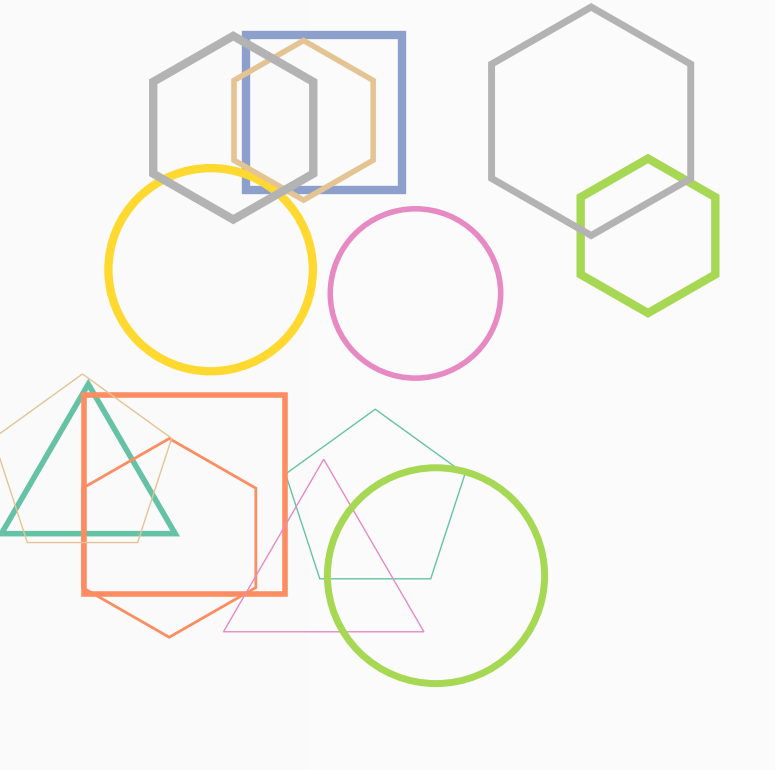[{"shape": "triangle", "thickness": 2, "radius": 0.65, "center": [0.114, 0.372]}, {"shape": "pentagon", "thickness": 0.5, "radius": 0.61, "center": [0.484, 0.347]}, {"shape": "square", "thickness": 2, "radius": 0.65, "center": [0.238, 0.358]}, {"shape": "hexagon", "thickness": 1, "radius": 0.65, "center": [0.218, 0.301]}, {"shape": "square", "thickness": 3, "radius": 0.5, "center": [0.418, 0.854]}, {"shape": "triangle", "thickness": 0.5, "radius": 0.75, "center": [0.418, 0.254]}, {"shape": "circle", "thickness": 2, "radius": 0.55, "center": [0.536, 0.619]}, {"shape": "hexagon", "thickness": 3, "radius": 0.5, "center": [0.836, 0.694]}, {"shape": "circle", "thickness": 2.5, "radius": 0.7, "center": [0.563, 0.252]}, {"shape": "circle", "thickness": 3, "radius": 0.66, "center": [0.272, 0.65]}, {"shape": "pentagon", "thickness": 0.5, "radius": 0.61, "center": [0.106, 0.393]}, {"shape": "hexagon", "thickness": 2, "radius": 0.52, "center": [0.392, 0.844]}, {"shape": "hexagon", "thickness": 3, "radius": 0.6, "center": [0.301, 0.834]}, {"shape": "hexagon", "thickness": 2.5, "radius": 0.74, "center": [0.763, 0.843]}]